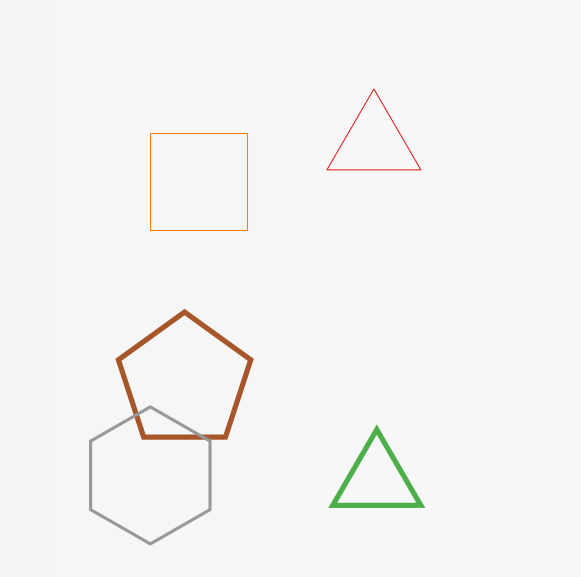[{"shape": "triangle", "thickness": 0.5, "radius": 0.47, "center": [0.643, 0.752]}, {"shape": "triangle", "thickness": 2.5, "radius": 0.44, "center": [0.648, 0.168]}, {"shape": "square", "thickness": 0.5, "radius": 0.42, "center": [0.341, 0.685]}, {"shape": "pentagon", "thickness": 2.5, "radius": 0.6, "center": [0.318, 0.339]}, {"shape": "hexagon", "thickness": 1.5, "radius": 0.59, "center": [0.259, 0.176]}]